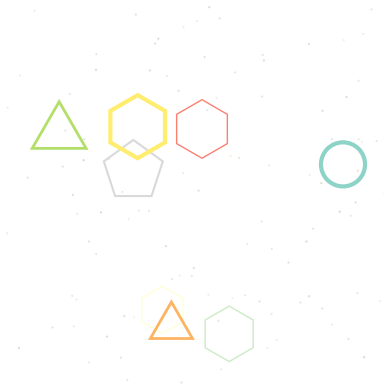[{"shape": "circle", "thickness": 3, "radius": 0.29, "center": [0.891, 0.573]}, {"shape": "hexagon", "thickness": 0.5, "radius": 0.31, "center": [0.422, 0.195]}, {"shape": "hexagon", "thickness": 1, "radius": 0.38, "center": [0.525, 0.665]}, {"shape": "triangle", "thickness": 2, "radius": 0.32, "center": [0.445, 0.152]}, {"shape": "triangle", "thickness": 2, "radius": 0.4, "center": [0.154, 0.655]}, {"shape": "pentagon", "thickness": 1.5, "radius": 0.4, "center": [0.346, 0.556]}, {"shape": "hexagon", "thickness": 1, "radius": 0.36, "center": [0.595, 0.133]}, {"shape": "hexagon", "thickness": 3, "radius": 0.41, "center": [0.358, 0.671]}]